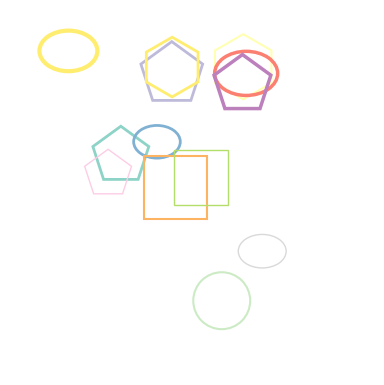[{"shape": "pentagon", "thickness": 2, "radius": 0.38, "center": [0.314, 0.596]}, {"shape": "hexagon", "thickness": 1.5, "radius": 0.42, "center": [0.632, 0.827]}, {"shape": "pentagon", "thickness": 2, "radius": 0.42, "center": [0.446, 0.807]}, {"shape": "oval", "thickness": 2.5, "radius": 0.41, "center": [0.639, 0.809]}, {"shape": "oval", "thickness": 2, "radius": 0.3, "center": [0.408, 0.632]}, {"shape": "square", "thickness": 1.5, "radius": 0.41, "center": [0.456, 0.514]}, {"shape": "square", "thickness": 1, "radius": 0.35, "center": [0.523, 0.539]}, {"shape": "pentagon", "thickness": 1, "radius": 0.32, "center": [0.281, 0.548]}, {"shape": "oval", "thickness": 1, "radius": 0.31, "center": [0.681, 0.348]}, {"shape": "pentagon", "thickness": 2.5, "radius": 0.39, "center": [0.63, 0.781]}, {"shape": "circle", "thickness": 1.5, "radius": 0.37, "center": [0.576, 0.219]}, {"shape": "oval", "thickness": 3, "radius": 0.38, "center": [0.178, 0.868]}, {"shape": "hexagon", "thickness": 2, "radius": 0.39, "center": [0.447, 0.826]}]